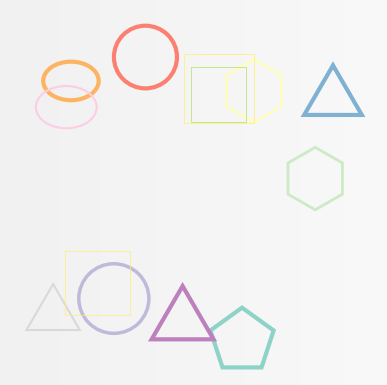[{"shape": "pentagon", "thickness": 3, "radius": 0.43, "center": [0.625, 0.115]}, {"shape": "hexagon", "thickness": 1.5, "radius": 0.41, "center": [0.655, 0.764]}, {"shape": "circle", "thickness": 2.5, "radius": 0.45, "center": [0.294, 0.225]}, {"shape": "circle", "thickness": 3, "radius": 0.41, "center": [0.375, 0.852]}, {"shape": "triangle", "thickness": 3, "radius": 0.43, "center": [0.859, 0.744]}, {"shape": "oval", "thickness": 3, "radius": 0.36, "center": [0.183, 0.79]}, {"shape": "square", "thickness": 0.5, "radius": 0.35, "center": [0.563, 0.755]}, {"shape": "oval", "thickness": 1.5, "radius": 0.39, "center": [0.171, 0.722]}, {"shape": "triangle", "thickness": 1.5, "radius": 0.4, "center": [0.137, 0.183]}, {"shape": "triangle", "thickness": 3, "radius": 0.46, "center": [0.471, 0.165]}, {"shape": "hexagon", "thickness": 2, "radius": 0.41, "center": [0.813, 0.536]}, {"shape": "square", "thickness": 0.5, "radius": 0.41, "center": [0.252, 0.264]}, {"shape": "square", "thickness": 0.5, "radius": 0.45, "center": [0.565, 0.771]}]